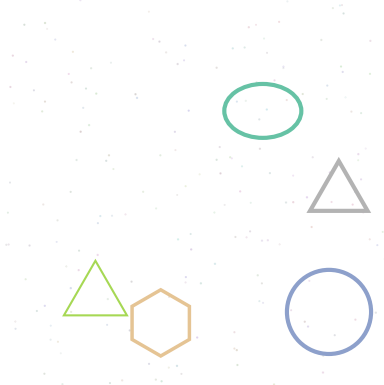[{"shape": "oval", "thickness": 3, "radius": 0.5, "center": [0.683, 0.712]}, {"shape": "circle", "thickness": 3, "radius": 0.55, "center": [0.855, 0.19]}, {"shape": "triangle", "thickness": 1.5, "radius": 0.47, "center": [0.248, 0.228]}, {"shape": "hexagon", "thickness": 2.5, "radius": 0.43, "center": [0.417, 0.161]}, {"shape": "triangle", "thickness": 3, "radius": 0.43, "center": [0.88, 0.495]}]